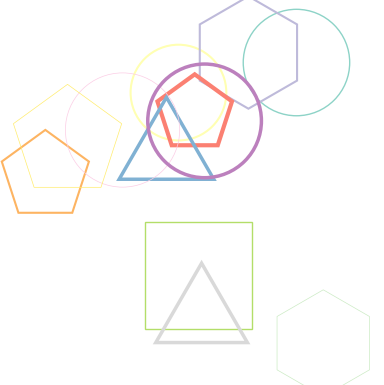[{"shape": "circle", "thickness": 1, "radius": 0.69, "center": [0.77, 0.838]}, {"shape": "circle", "thickness": 1.5, "radius": 0.62, "center": [0.464, 0.76]}, {"shape": "hexagon", "thickness": 1.5, "radius": 0.73, "center": [0.645, 0.864]}, {"shape": "pentagon", "thickness": 3, "radius": 0.51, "center": [0.506, 0.705]}, {"shape": "triangle", "thickness": 2.5, "radius": 0.71, "center": [0.432, 0.605]}, {"shape": "pentagon", "thickness": 1.5, "radius": 0.59, "center": [0.118, 0.544]}, {"shape": "square", "thickness": 1, "radius": 0.69, "center": [0.516, 0.284]}, {"shape": "circle", "thickness": 0.5, "radius": 0.74, "center": [0.318, 0.662]}, {"shape": "triangle", "thickness": 2.5, "radius": 0.69, "center": [0.524, 0.179]}, {"shape": "circle", "thickness": 2.5, "radius": 0.74, "center": [0.531, 0.686]}, {"shape": "hexagon", "thickness": 0.5, "radius": 0.69, "center": [0.84, 0.109]}, {"shape": "pentagon", "thickness": 0.5, "radius": 0.74, "center": [0.175, 0.633]}]